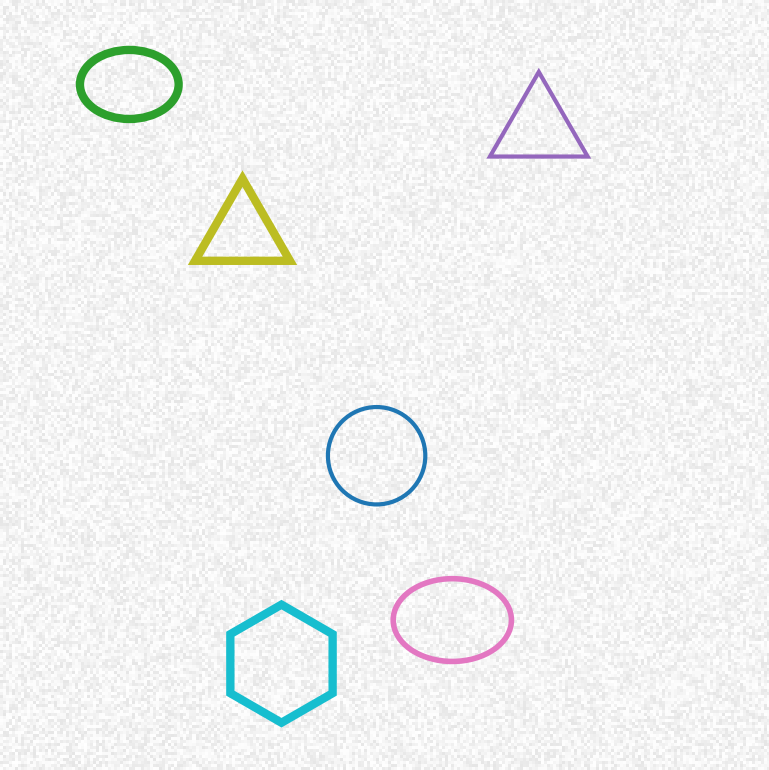[{"shape": "circle", "thickness": 1.5, "radius": 0.32, "center": [0.489, 0.408]}, {"shape": "oval", "thickness": 3, "radius": 0.32, "center": [0.168, 0.89]}, {"shape": "triangle", "thickness": 1.5, "radius": 0.37, "center": [0.7, 0.833]}, {"shape": "oval", "thickness": 2, "radius": 0.38, "center": [0.587, 0.195]}, {"shape": "triangle", "thickness": 3, "radius": 0.36, "center": [0.315, 0.697]}, {"shape": "hexagon", "thickness": 3, "radius": 0.38, "center": [0.366, 0.138]}]